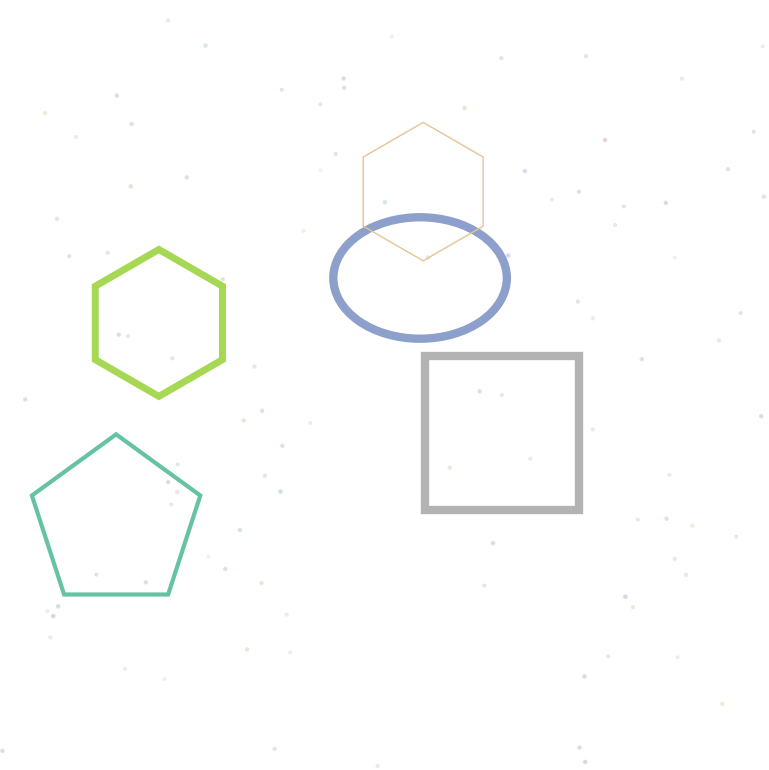[{"shape": "pentagon", "thickness": 1.5, "radius": 0.57, "center": [0.151, 0.321]}, {"shape": "oval", "thickness": 3, "radius": 0.56, "center": [0.546, 0.639]}, {"shape": "hexagon", "thickness": 2.5, "radius": 0.48, "center": [0.206, 0.581]}, {"shape": "hexagon", "thickness": 0.5, "radius": 0.45, "center": [0.55, 0.751]}, {"shape": "square", "thickness": 3, "radius": 0.5, "center": [0.652, 0.438]}]